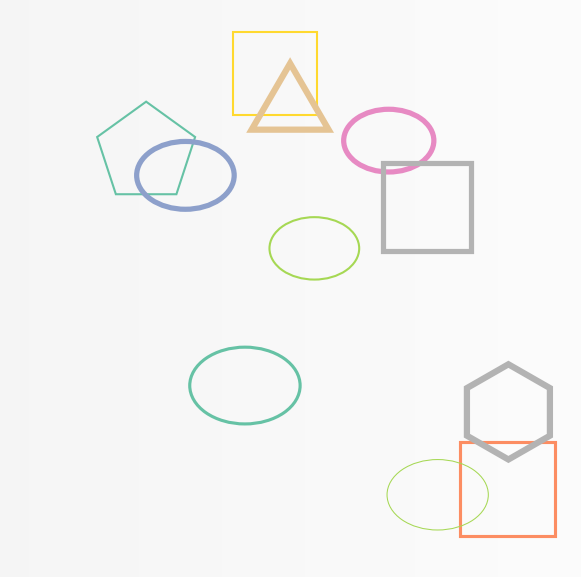[{"shape": "oval", "thickness": 1.5, "radius": 0.47, "center": [0.421, 0.332]}, {"shape": "pentagon", "thickness": 1, "radius": 0.44, "center": [0.251, 0.734]}, {"shape": "square", "thickness": 1.5, "radius": 0.41, "center": [0.874, 0.152]}, {"shape": "oval", "thickness": 2.5, "radius": 0.42, "center": [0.319, 0.695]}, {"shape": "oval", "thickness": 2.5, "radius": 0.39, "center": [0.669, 0.756]}, {"shape": "oval", "thickness": 0.5, "radius": 0.44, "center": [0.753, 0.142]}, {"shape": "oval", "thickness": 1, "radius": 0.39, "center": [0.541, 0.569]}, {"shape": "square", "thickness": 1, "radius": 0.36, "center": [0.473, 0.872]}, {"shape": "triangle", "thickness": 3, "radius": 0.38, "center": [0.499, 0.813]}, {"shape": "hexagon", "thickness": 3, "radius": 0.41, "center": [0.875, 0.286]}, {"shape": "square", "thickness": 2.5, "radius": 0.38, "center": [0.735, 0.641]}]